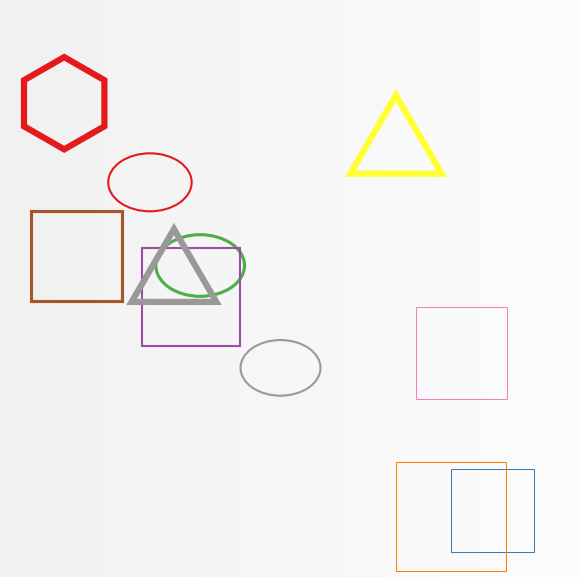[{"shape": "oval", "thickness": 1, "radius": 0.36, "center": [0.258, 0.683]}, {"shape": "hexagon", "thickness": 3, "radius": 0.4, "center": [0.11, 0.82]}, {"shape": "square", "thickness": 0.5, "radius": 0.36, "center": [0.848, 0.115]}, {"shape": "oval", "thickness": 1.5, "radius": 0.38, "center": [0.344, 0.539]}, {"shape": "square", "thickness": 1, "radius": 0.42, "center": [0.328, 0.485]}, {"shape": "square", "thickness": 0.5, "radius": 0.47, "center": [0.775, 0.105]}, {"shape": "triangle", "thickness": 3, "radius": 0.45, "center": [0.681, 0.744]}, {"shape": "square", "thickness": 1.5, "radius": 0.39, "center": [0.131, 0.555]}, {"shape": "square", "thickness": 0.5, "radius": 0.39, "center": [0.794, 0.388]}, {"shape": "triangle", "thickness": 3, "radius": 0.42, "center": [0.299, 0.518]}, {"shape": "oval", "thickness": 1, "radius": 0.34, "center": [0.483, 0.362]}]